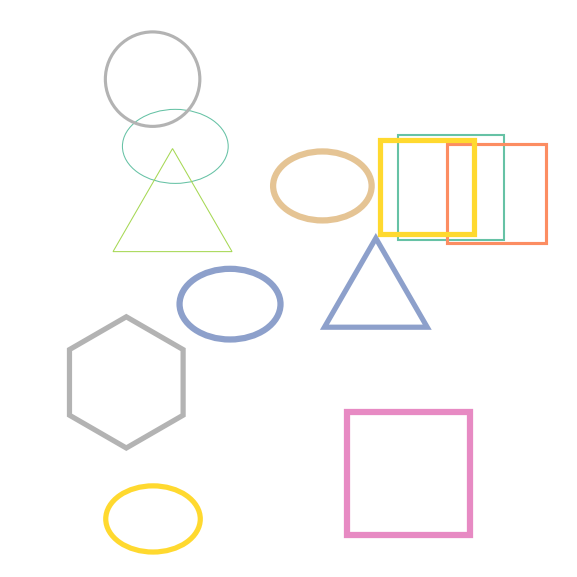[{"shape": "oval", "thickness": 0.5, "radius": 0.46, "center": [0.304, 0.746]}, {"shape": "square", "thickness": 1, "radius": 0.46, "center": [0.781, 0.675]}, {"shape": "square", "thickness": 1.5, "radius": 0.43, "center": [0.86, 0.664]}, {"shape": "oval", "thickness": 3, "radius": 0.44, "center": [0.398, 0.472]}, {"shape": "triangle", "thickness": 2.5, "radius": 0.51, "center": [0.651, 0.484]}, {"shape": "square", "thickness": 3, "radius": 0.53, "center": [0.708, 0.179]}, {"shape": "triangle", "thickness": 0.5, "radius": 0.59, "center": [0.299, 0.623]}, {"shape": "square", "thickness": 2.5, "radius": 0.41, "center": [0.739, 0.676]}, {"shape": "oval", "thickness": 2.5, "radius": 0.41, "center": [0.265, 0.101]}, {"shape": "oval", "thickness": 3, "radius": 0.43, "center": [0.558, 0.677]}, {"shape": "circle", "thickness": 1.5, "radius": 0.41, "center": [0.264, 0.862]}, {"shape": "hexagon", "thickness": 2.5, "radius": 0.57, "center": [0.219, 0.337]}]